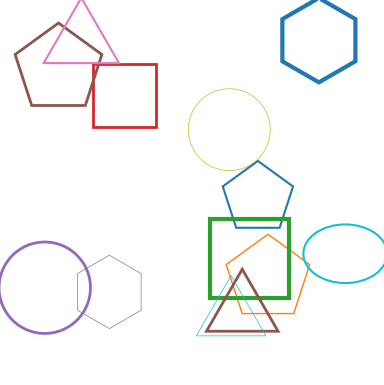[{"shape": "pentagon", "thickness": 1.5, "radius": 0.48, "center": [0.67, 0.486]}, {"shape": "hexagon", "thickness": 3, "radius": 0.55, "center": [0.828, 0.896]}, {"shape": "pentagon", "thickness": 1, "radius": 0.57, "center": [0.696, 0.278]}, {"shape": "square", "thickness": 3, "radius": 0.51, "center": [0.647, 0.328]}, {"shape": "square", "thickness": 2, "radius": 0.41, "center": [0.324, 0.753]}, {"shape": "circle", "thickness": 2, "radius": 0.59, "center": [0.116, 0.253]}, {"shape": "pentagon", "thickness": 2, "radius": 0.59, "center": [0.152, 0.822]}, {"shape": "triangle", "thickness": 2, "radius": 0.54, "center": [0.629, 0.193]}, {"shape": "triangle", "thickness": 1.5, "radius": 0.56, "center": [0.211, 0.893]}, {"shape": "hexagon", "thickness": 0.5, "radius": 0.48, "center": [0.284, 0.242]}, {"shape": "circle", "thickness": 0.5, "radius": 0.53, "center": [0.596, 0.663]}, {"shape": "oval", "thickness": 1.5, "radius": 0.54, "center": [0.897, 0.341]}, {"shape": "triangle", "thickness": 0.5, "radius": 0.52, "center": [0.6, 0.18]}]